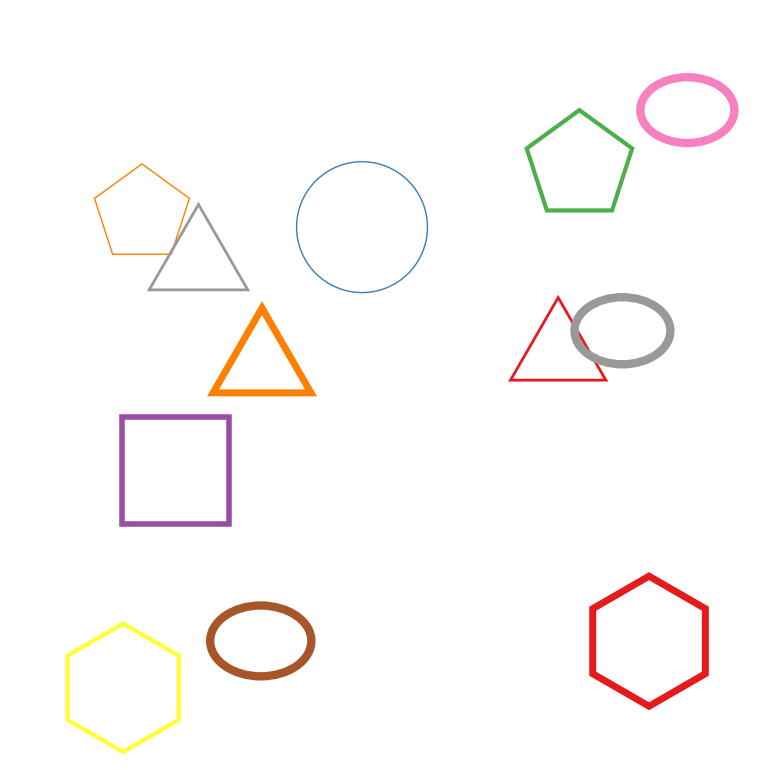[{"shape": "hexagon", "thickness": 2.5, "radius": 0.42, "center": [0.843, 0.167]}, {"shape": "triangle", "thickness": 1, "radius": 0.36, "center": [0.725, 0.542]}, {"shape": "circle", "thickness": 0.5, "radius": 0.42, "center": [0.47, 0.705]}, {"shape": "pentagon", "thickness": 1.5, "radius": 0.36, "center": [0.752, 0.785]}, {"shape": "square", "thickness": 2, "radius": 0.34, "center": [0.228, 0.389]}, {"shape": "pentagon", "thickness": 0.5, "radius": 0.32, "center": [0.184, 0.722]}, {"shape": "triangle", "thickness": 2.5, "radius": 0.37, "center": [0.34, 0.527]}, {"shape": "hexagon", "thickness": 1.5, "radius": 0.42, "center": [0.16, 0.107]}, {"shape": "oval", "thickness": 3, "radius": 0.33, "center": [0.339, 0.168]}, {"shape": "oval", "thickness": 3, "radius": 0.31, "center": [0.893, 0.857]}, {"shape": "triangle", "thickness": 1, "radius": 0.37, "center": [0.258, 0.66]}, {"shape": "oval", "thickness": 3, "radius": 0.31, "center": [0.808, 0.57]}]